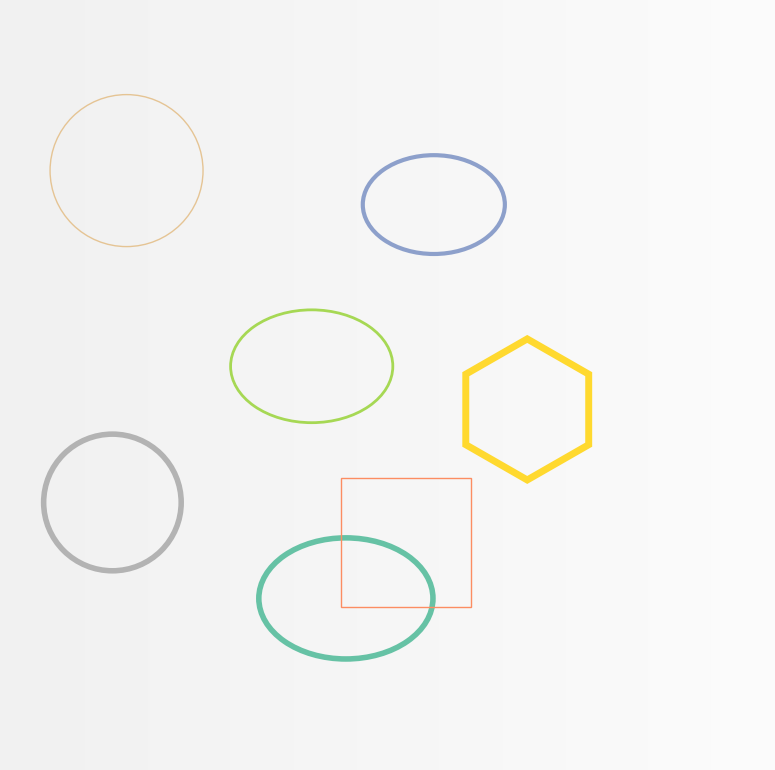[{"shape": "oval", "thickness": 2, "radius": 0.56, "center": [0.446, 0.223]}, {"shape": "square", "thickness": 0.5, "radius": 0.42, "center": [0.524, 0.295]}, {"shape": "oval", "thickness": 1.5, "radius": 0.46, "center": [0.56, 0.734]}, {"shape": "oval", "thickness": 1, "radius": 0.52, "center": [0.402, 0.524]}, {"shape": "hexagon", "thickness": 2.5, "radius": 0.46, "center": [0.68, 0.468]}, {"shape": "circle", "thickness": 0.5, "radius": 0.49, "center": [0.163, 0.778]}, {"shape": "circle", "thickness": 2, "radius": 0.44, "center": [0.145, 0.347]}]